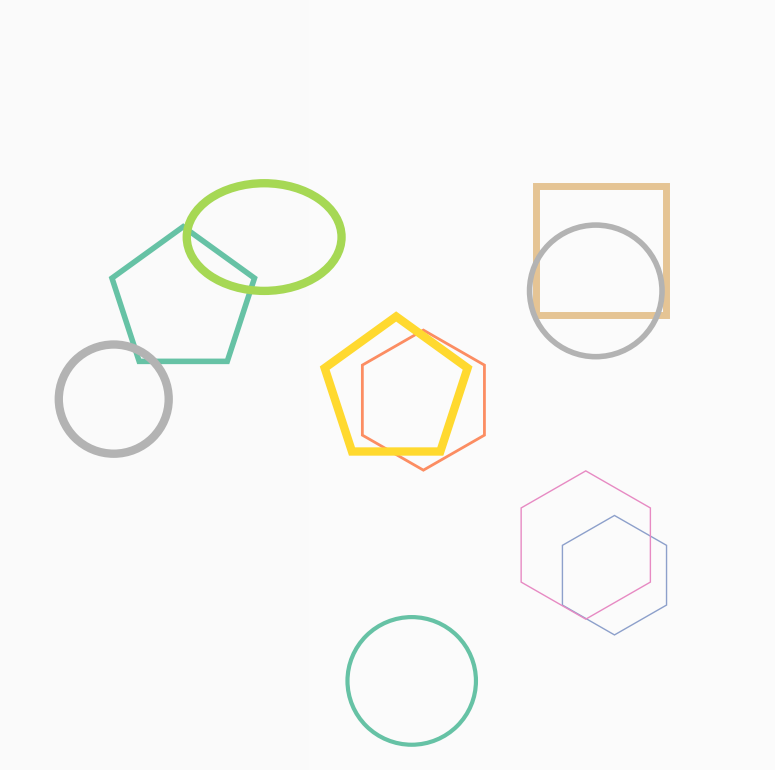[{"shape": "circle", "thickness": 1.5, "radius": 0.41, "center": [0.531, 0.116]}, {"shape": "pentagon", "thickness": 2, "radius": 0.48, "center": [0.236, 0.609]}, {"shape": "hexagon", "thickness": 1, "radius": 0.45, "center": [0.546, 0.48]}, {"shape": "hexagon", "thickness": 0.5, "radius": 0.39, "center": [0.793, 0.253]}, {"shape": "hexagon", "thickness": 0.5, "radius": 0.48, "center": [0.756, 0.292]}, {"shape": "oval", "thickness": 3, "radius": 0.5, "center": [0.341, 0.692]}, {"shape": "pentagon", "thickness": 3, "radius": 0.48, "center": [0.511, 0.492]}, {"shape": "square", "thickness": 2.5, "radius": 0.42, "center": [0.776, 0.675]}, {"shape": "circle", "thickness": 2, "radius": 0.43, "center": [0.769, 0.622]}, {"shape": "circle", "thickness": 3, "radius": 0.35, "center": [0.147, 0.482]}]